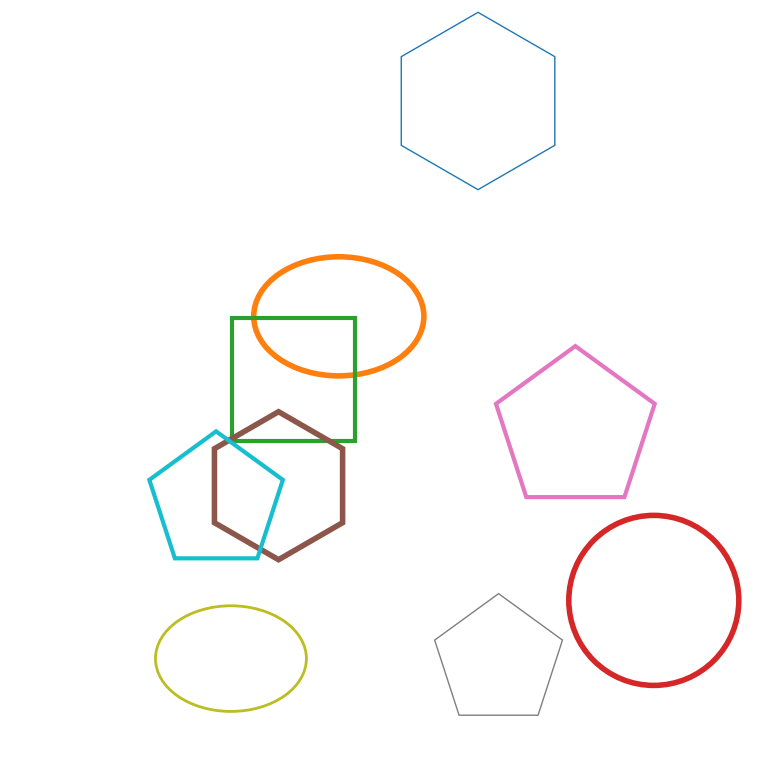[{"shape": "hexagon", "thickness": 0.5, "radius": 0.58, "center": [0.621, 0.869]}, {"shape": "oval", "thickness": 2, "radius": 0.55, "center": [0.44, 0.589]}, {"shape": "square", "thickness": 1.5, "radius": 0.4, "center": [0.381, 0.507]}, {"shape": "circle", "thickness": 2, "radius": 0.55, "center": [0.849, 0.22]}, {"shape": "hexagon", "thickness": 2, "radius": 0.48, "center": [0.362, 0.369]}, {"shape": "pentagon", "thickness": 1.5, "radius": 0.54, "center": [0.747, 0.442]}, {"shape": "pentagon", "thickness": 0.5, "radius": 0.44, "center": [0.647, 0.142]}, {"shape": "oval", "thickness": 1, "radius": 0.49, "center": [0.3, 0.145]}, {"shape": "pentagon", "thickness": 1.5, "radius": 0.46, "center": [0.281, 0.349]}]